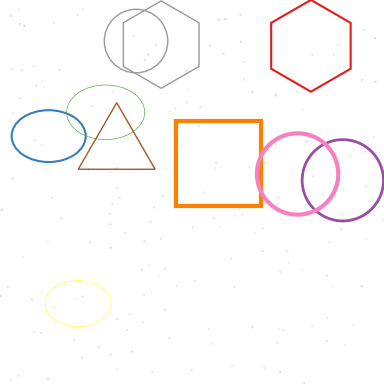[{"shape": "hexagon", "thickness": 1.5, "radius": 0.6, "center": [0.808, 0.881]}, {"shape": "oval", "thickness": 1.5, "radius": 0.48, "center": [0.126, 0.646]}, {"shape": "oval", "thickness": 0.5, "radius": 0.51, "center": [0.274, 0.708]}, {"shape": "circle", "thickness": 2, "radius": 0.53, "center": [0.89, 0.532]}, {"shape": "square", "thickness": 3, "radius": 0.55, "center": [0.568, 0.576]}, {"shape": "oval", "thickness": 0.5, "radius": 0.43, "center": [0.203, 0.211]}, {"shape": "triangle", "thickness": 1, "radius": 0.58, "center": [0.303, 0.618]}, {"shape": "circle", "thickness": 3, "radius": 0.53, "center": [0.773, 0.548]}, {"shape": "hexagon", "thickness": 1, "radius": 0.57, "center": [0.419, 0.884]}, {"shape": "circle", "thickness": 1, "radius": 0.41, "center": [0.353, 0.893]}]